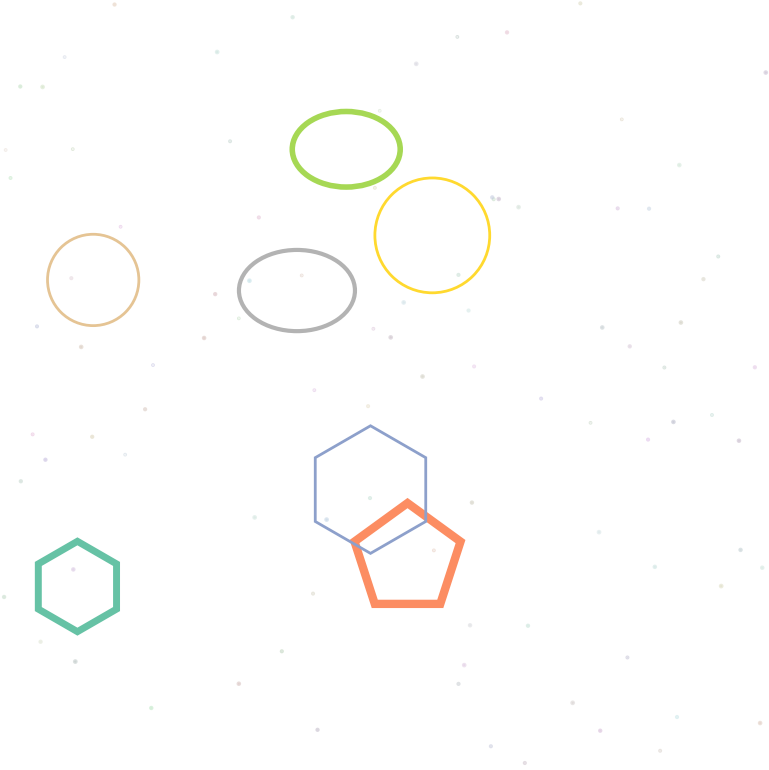[{"shape": "hexagon", "thickness": 2.5, "radius": 0.29, "center": [0.101, 0.238]}, {"shape": "pentagon", "thickness": 3, "radius": 0.36, "center": [0.529, 0.274]}, {"shape": "hexagon", "thickness": 1, "radius": 0.41, "center": [0.481, 0.364]}, {"shape": "oval", "thickness": 2, "radius": 0.35, "center": [0.45, 0.806]}, {"shape": "circle", "thickness": 1, "radius": 0.37, "center": [0.561, 0.694]}, {"shape": "circle", "thickness": 1, "radius": 0.3, "center": [0.121, 0.636]}, {"shape": "oval", "thickness": 1.5, "radius": 0.38, "center": [0.386, 0.623]}]